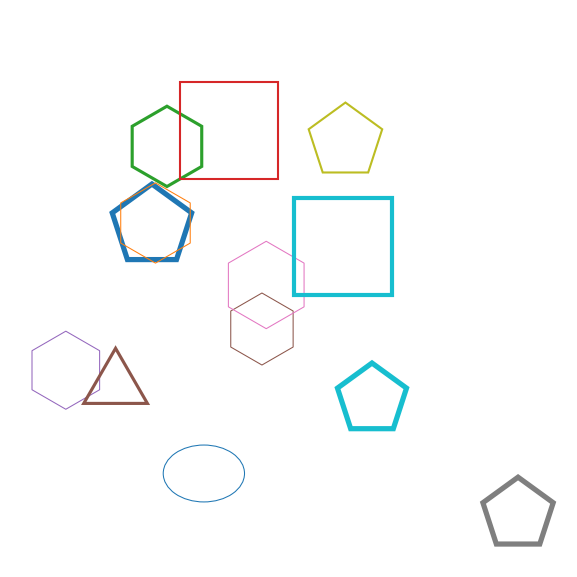[{"shape": "oval", "thickness": 0.5, "radius": 0.35, "center": [0.353, 0.179]}, {"shape": "pentagon", "thickness": 2.5, "radius": 0.36, "center": [0.263, 0.608]}, {"shape": "hexagon", "thickness": 0.5, "radius": 0.35, "center": [0.269, 0.613]}, {"shape": "hexagon", "thickness": 1.5, "radius": 0.35, "center": [0.289, 0.746]}, {"shape": "square", "thickness": 1, "radius": 0.42, "center": [0.397, 0.773]}, {"shape": "hexagon", "thickness": 0.5, "radius": 0.34, "center": [0.114, 0.358]}, {"shape": "hexagon", "thickness": 0.5, "radius": 0.31, "center": [0.454, 0.429]}, {"shape": "triangle", "thickness": 1.5, "radius": 0.32, "center": [0.2, 0.332]}, {"shape": "hexagon", "thickness": 0.5, "radius": 0.38, "center": [0.461, 0.506]}, {"shape": "pentagon", "thickness": 2.5, "radius": 0.32, "center": [0.897, 0.109]}, {"shape": "pentagon", "thickness": 1, "radius": 0.33, "center": [0.598, 0.755]}, {"shape": "pentagon", "thickness": 2.5, "radius": 0.31, "center": [0.644, 0.308]}, {"shape": "square", "thickness": 2, "radius": 0.42, "center": [0.594, 0.572]}]